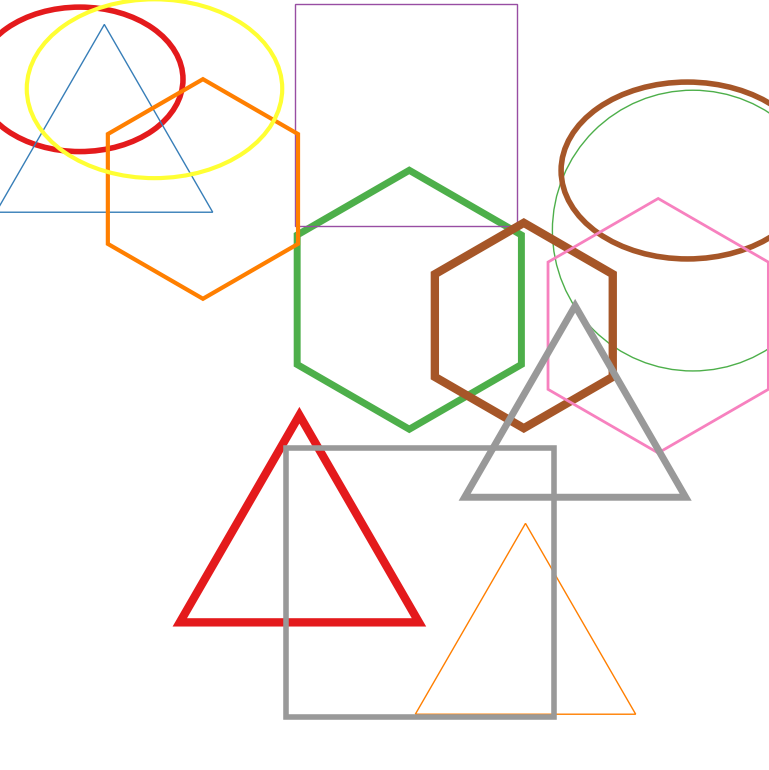[{"shape": "oval", "thickness": 2, "radius": 0.67, "center": [0.104, 0.897]}, {"shape": "triangle", "thickness": 3, "radius": 0.9, "center": [0.389, 0.281]}, {"shape": "triangle", "thickness": 0.5, "radius": 0.81, "center": [0.135, 0.806]}, {"shape": "hexagon", "thickness": 2.5, "radius": 0.84, "center": [0.532, 0.611]}, {"shape": "circle", "thickness": 0.5, "radius": 0.91, "center": [0.9, 0.701]}, {"shape": "square", "thickness": 0.5, "radius": 0.72, "center": [0.527, 0.851]}, {"shape": "hexagon", "thickness": 1.5, "radius": 0.71, "center": [0.264, 0.755]}, {"shape": "triangle", "thickness": 0.5, "radius": 0.83, "center": [0.682, 0.155]}, {"shape": "oval", "thickness": 1.5, "radius": 0.83, "center": [0.201, 0.885]}, {"shape": "oval", "thickness": 2, "radius": 0.82, "center": [0.893, 0.779]}, {"shape": "hexagon", "thickness": 3, "radius": 0.67, "center": [0.68, 0.577]}, {"shape": "hexagon", "thickness": 1, "radius": 0.83, "center": [0.855, 0.577]}, {"shape": "triangle", "thickness": 2.5, "radius": 0.83, "center": [0.747, 0.437]}, {"shape": "square", "thickness": 2, "radius": 0.87, "center": [0.545, 0.244]}]